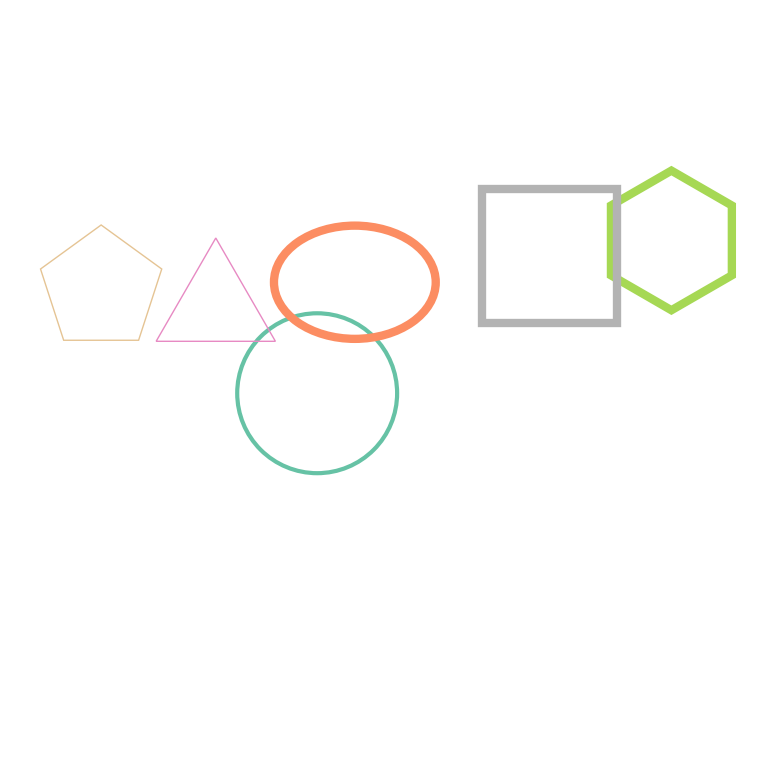[{"shape": "circle", "thickness": 1.5, "radius": 0.52, "center": [0.412, 0.489]}, {"shape": "oval", "thickness": 3, "radius": 0.53, "center": [0.461, 0.633]}, {"shape": "triangle", "thickness": 0.5, "radius": 0.45, "center": [0.28, 0.601]}, {"shape": "hexagon", "thickness": 3, "radius": 0.45, "center": [0.872, 0.688]}, {"shape": "pentagon", "thickness": 0.5, "radius": 0.41, "center": [0.131, 0.625]}, {"shape": "square", "thickness": 3, "radius": 0.44, "center": [0.714, 0.667]}]